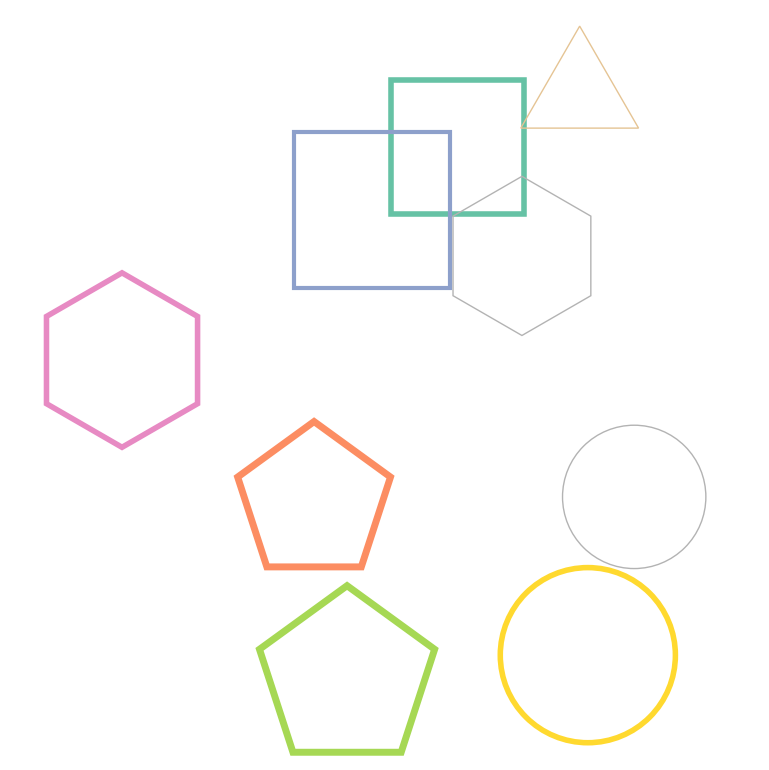[{"shape": "square", "thickness": 2, "radius": 0.43, "center": [0.594, 0.809]}, {"shape": "pentagon", "thickness": 2.5, "radius": 0.52, "center": [0.408, 0.348]}, {"shape": "square", "thickness": 1.5, "radius": 0.51, "center": [0.483, 0.728]}, {"shape": "hexagon", "thickness": 2, "radius": 0.57, "center": [0.158, 0.532]}, {"shape": "pentagon", "thickness": 2.5, "radius": 0.6, "center": [0.451, 0.12]}, {"shape": "circle", "thickness": 2, "radius": 0.57, "center": [0.763, 0.149]}, {"shape": "triangle", "thickness": 0.5, "radius": 0.44, "center": [0.753, 0.878]}, {"shape": "circle", "thickness": 0.5, "radius": 0.47, "center": [0.824, 0.355]}, {"shape": "hexagon", "thickness": 0.5, "radius": 0.52, "center": [0.678, 0.668]}]